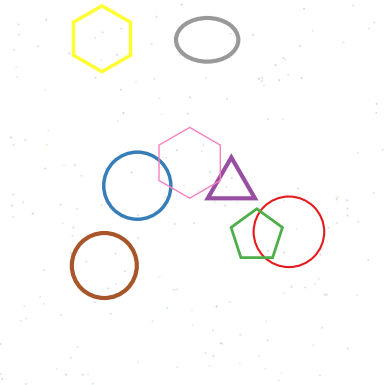[{"shape": "circle", "thickness": 1.5, "radius": 0.46, "center": [0.75, 0.398]}, {"shape": "circle", "thickness": 2.5, "radius": 0.44, "center": [0.357, 0.518]}, {"shape": "pentagon", "thickness": 2, "radius": 0.35, "center": [0.667, 0.388]}, {"shape": "triangle", "thickness": 3, "radius": 0.35, "center": [0.601, 0.52]}, {"shape": "hexagon", "thickness": 2.5, "radius": 0.43, "center": [0.265, 0.899]}, {"shape": "circle", "thickness": 3, "radius": 0.42, "center": [0.271, 0.31]}, {"shape": "hexagon", "thickness": 1, "radius": 0.46, "center": [0.493, 0.577]}, {"shape": "oval", "thickness": 3, "radius": 0.4, "center": [0.538, 0.897]}]